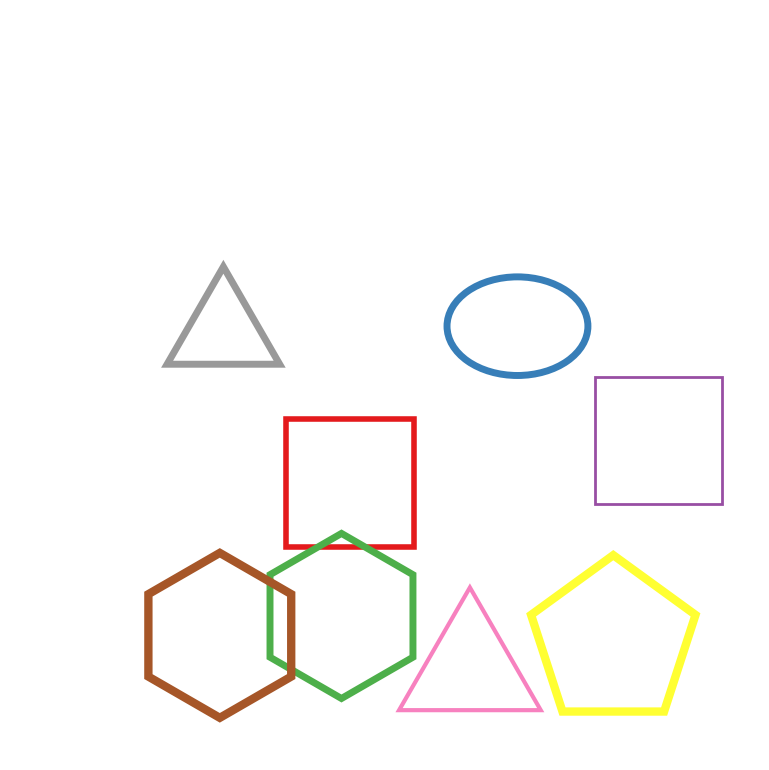[{"shape": "square", "thickness": 2, "radius": 0.42, "center": [0.454, 0.373]}, {"shape": "oval", "thickness": 2.5, "radius": 0.46, "center": [0.672, 0.576]}, {"shape": "hexagon", "thickness": 2.5, "radius": 0.54, "center": [0.443, 0.2]}, {"shape": "square", "thickness": 1, "radius": 0.41, "center": [0.855, 0.428]}, {"shape": "pentagon", "thickness": 3, "radius": 0.56, "center": [0.796, 0.167]}, {"shape": "hexagon", "thickness": 3, "radius": 0.54, "center": [0.285, 0.175]}, {"shape": "triangle", "thickness": 1.5, "radius": 0.53, "center": [0.61, 0.131]}, {"shape": "triangle", "thickness": 2.5, "radius": 0.42, "center": [0.29, 0.569]}]